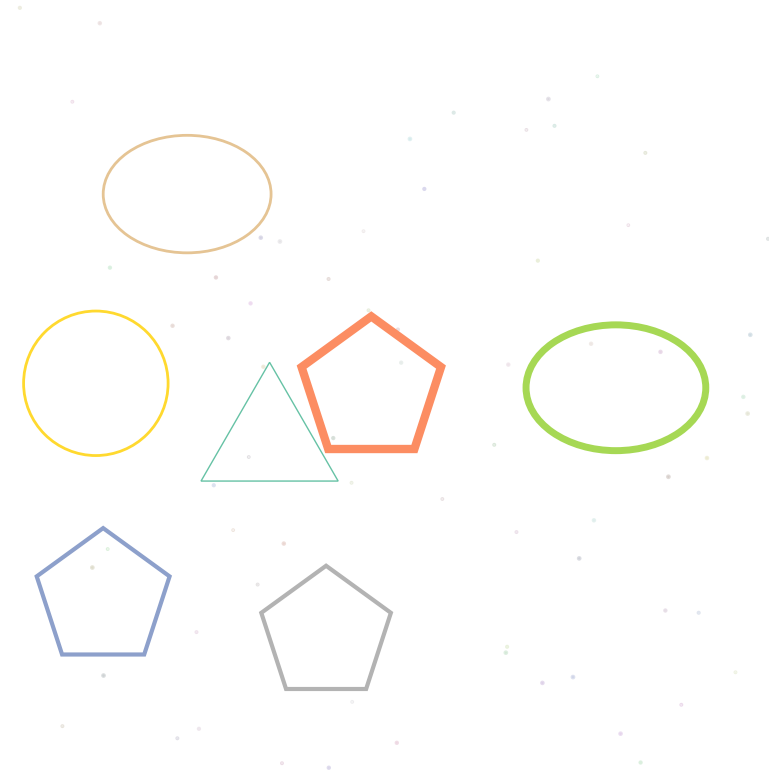[{"shape": "triangle", "thickness": 0.5, "radius": 0.51, "center": [0.35, 0.427]}, {"shape": "pentagon", "thickness": 3, "radius": 0.48, "center": [0.482, 0.494]}, {"shape": "pentagon", "thickness": 1.5, "radius": 0.45, "center": [0.134, 0.223]}, {"shape": "oval", "thickness": 2.5, "radius": 0.58, "center": [0.8, 0.496]}, {"shape": "circle", "thickness": 1, "radius": 0.47, "center": [0.124, 0.502]}, {"shape": "oval", "thickness": 1, "radius": 0.55, "center": [0.243, 0.748]}, {"shape": "pentagon", "thickness": 1.5, "radius": 0.44, "center": [0.423, 0.177]}]